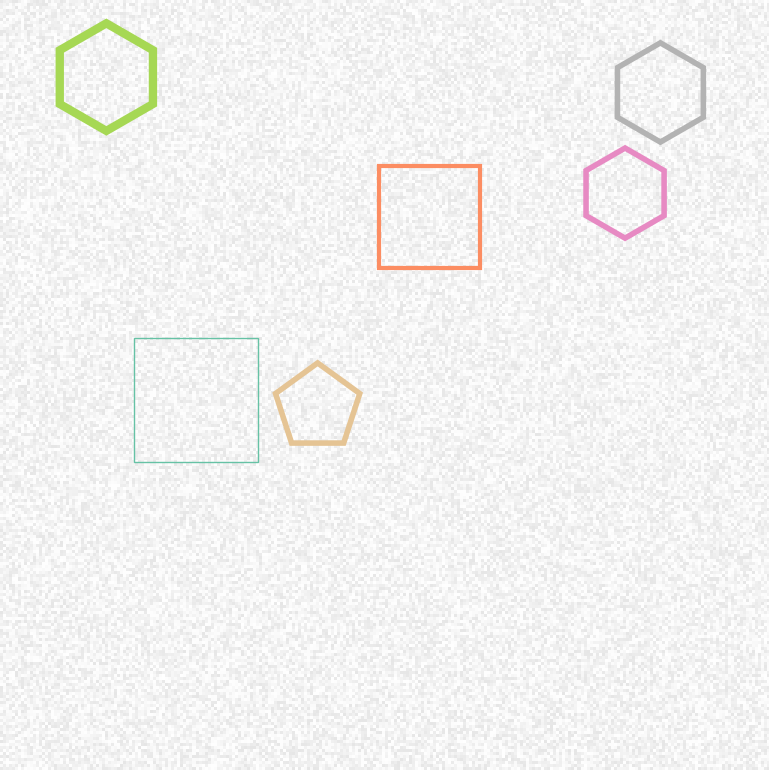[{"shape": "square", "thickness": 0.5, "radius": 0.4, "center": [0.255, 0.481]}, {"shape": "square", "thickness": 1.5, "radius": 0.33, "center": [0.558, 0.718]}, {"shape": "hexagon", "thickness": 2, "radius": 0.29, "center": [0.812, 0.749]}, {"shape": "hexagon", "thickness": 3, "radius": 0.35, "center": [0.138, 0.9]}, {"shape": "pentagon", "thickness": 2, "radius": 0.29, "center": [0.413, 0.471]}, {"shape": "hexagon", "thickness": 2, "radius": 0.32, "center": [0.858, 0.88]}]